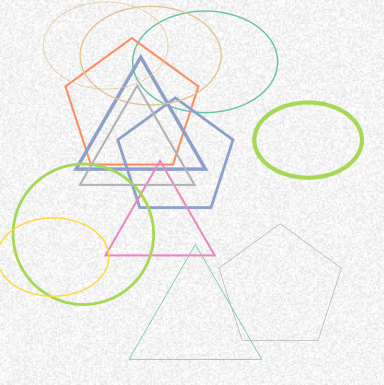[{"shape": "triangle", "thickness": 0.5, "radius": 0.99, "center": [0.507, 0.166]}, {"shape": "oval", "thickness": 1, "radius": 0.94, "center": [0.533, 0.839]}, {"shape": "pentagon", "thickness": 1.5, "radius": 0.91, "center": [0.343, 0.72]}, {"shape": "pentagon", "thickness": 2, "radius": 0.79, "center": [0.456, 0.588]}, {"shape": "triangle", "thickness": 2.5, "radius": 0.97, "center": [0.366, 0.658]}, {"shape": "triangle", "thickness": 1.5, "radius": 0.82, "center": [0.416, 0.419]}, {"shape": "oval", "thickness": 3, "radius": 0.7, "center": [0.8, 0.636]}, {"shape": "circle", "thickness": 2, "radius": 0.91, "center": [0.217, 0.391]}, {"shape": "oval", "thickness": 1, "radius": 0.73, "center": [0.138, 0.332]}, {"shape": "oval", "thickness": 0.5, "radius": 0.81, "center": [0.275, 0.882]}, {"shape": "oval", "thickness": 1, "radius": 0.92, "center": [0.391, 0.855]}, {"shape": "triangle", "thickness": 1.5, "radius": 0.86, "center": [0.356, 0.606]}, {"shape": "pentagon", "thickness": 0.5, "radius": 0.84, "center": [0.728, 0.251]}]